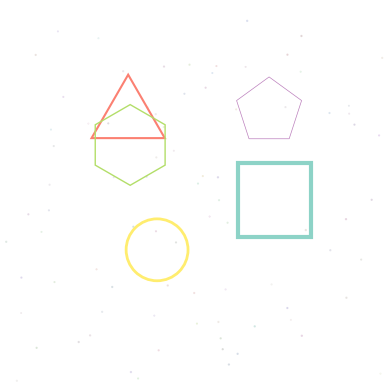[{"shape": "square", "thickness": 3, "radius": 0.48, "center": [0.712, 0.481]}, {"shape": "triangle", "thickness": 1.5, "radius": 0.55, "center": [0.333, 0.696]}, {"shape": "hexagon", "thickness": 1, "radius": 0.52, "center": [0.338, 0.624]}, {"shape": "pentagon", "thickness": 0.5, "radius": 0.44, "center": [0.699, 0.711]}, {"shape": "circle", "thickness": 2, "radius": 0.4, "center": [0.408, 0.351]}]